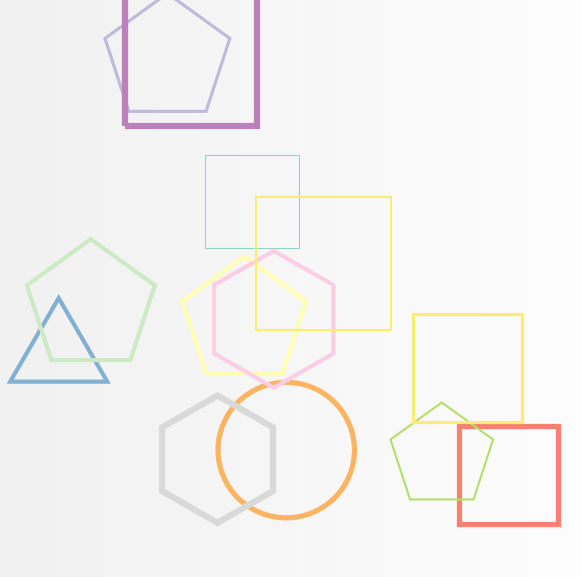[{"shape": "square", "thickness": 0.5, "radius": 0.4, "center": [0.433, 0.65]}, {"shape": "pentagon", "thickness": 2, "radius": 0.56, "center": [0.42, 0.443]}, {"shape": "pentagon", "thickness": 1.5, "radius": 0.56, "center": [0.288, 0.898]}, {"shape": "square", "thickness": 2.5, "radius": 0.43, "center": [0.875, 0.177]}, {"shape": "triangle", "thickness": 2, "radius": 0.48, "center": [0.101, 0.386]}, {"shape": "circle", "thickness": 2.5, "radius": 0.59, "center": [0.492, 0.22]}, {"shape": "pentagon", "thickness": 1, "radius": 0.46, "center": [0.76, 0.209]}, {"shape": "hexagon", "thickness": 2, "radius": 0.59, "center": [0.471, 0.446]}, {"shape": "hexagon", "thickness": 3, "radius": 0.55, "center": [0.374, 0.204]}, {"shape": "square", "thickness": 3, "radius": 0.56, "center": [0.328, 0.894]}, {"shape": "pentagon", "thickness": 2, "radius": 0.58, "center": [0.156, 0.469]}, {"shape": "square", "thickness": 1.5, "radius": 0.47, "center": [0.805, 0.361]}, {"shape": "square", "thickness": 1, "radius": 0.58, "center": [0.556, 0.543]}]